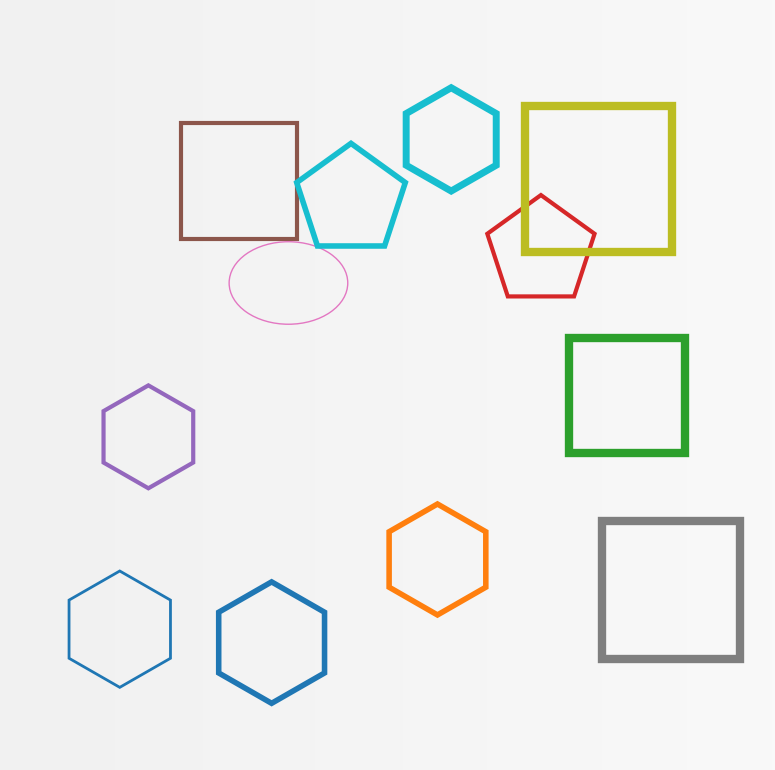[{"shape": "hexagon", "thickness": 1, "radius": 0.38, "center": [0.155, 0.183]}, {"shape": "hexagon", "thickness": 2, "radius": 0.39, "center": [0.35, 0.165]}, {"shape": "hexagon", "thickness": 2, "radius": 0.36, "center": [0.564, 0.273]}, {"shape": "square", "thickness": 3, "radius": 0.37, "center": [0.81, 0.487]}, {"shape": "pentagon", "thickness": 1.5, "radius": 0.36, "center": [0.698, 0.674]}, {"shape": "hexagon", "thickness": 1.5, "radius": 0.33, "center": [0.191, 0.433]}, {"shape": "square", "thickness": 1.5, "radius": 0.37, "center": [0.308, 0.765]}, {"shape": "oval", "thickness": 0.5, "radius": 0.38, "center": [0.372, 0.632]}, {"shape": "square", "thickness": 3, "radius": 0.45, "center": [0.866, 0.234]}, {"shape": "square", "thickness": 3, "radius": 0.47, "center": [0.772, 0.767]}, {"shape": "hexagon", "thickness": 2.5, "radius": 0.34, "center": [0.582, 0.819]}, {"shape": "pentagon", "thickness": 2, "radius": 0.37, "center": [0.453, 0.74]}]